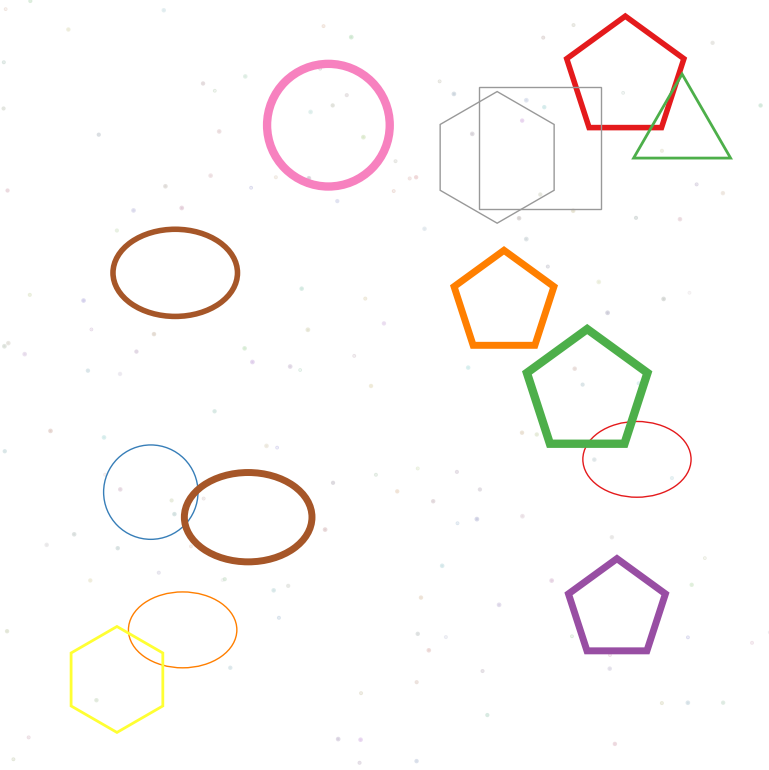[{"shape": "pentagon", "thickness": 2, "radius": 0.4, "center": [0.812, 0.899]}, {"shape": "oval", "thickness": 0.5, "radius": 0.35, "center": [0.827, 0.403]}, {"shape": "circle", "thickness": 0.5, "radius": 0.31, "center": [0.196, 0.361]}, {"shape": "triangle", "thickness": 1, "radius": 0.36, "center": [0.886, 0.831]}, {"shape": "pentagon", "thickness": 3, "radius": 0.41, "center": [0.763, 0.49]}, {"shape": "pentagon", "thickness": 2.5, "radius": 0.33, "center": [0.801, 0.208]}, {"shape": "pentagon", "thickness": 2.5, "radius": 0.34, "center": [0.655, 0.607]}, {"shape": "oval", "thickness": 0.5, "radius": 0.35, "center": [0.237, 0.182]}, {"shape": "hexagon", "thickness": 1, "radius": 0.34, "center": [0.152, 0.118]}, {"shape": "oval", "thickness": 2, "radius": 0.4, "center": [0.228, 0.646]}, {"shape": "oval", "thickness": 2.5, "radius": 0.41, "center": [0.322, 0.328]}, {"shape": "circle", "thickness": 3, "radius": 0.4, "center": [0.427, 0.837]}, {"shape": "hexagon", "thickness": 0.5, "radius": 0.43, "center": [0.646, 0.796]}, {"shape": "square", "thickness": 0.5, "radius": 0.39, "center": [0.701, 0.808]}]